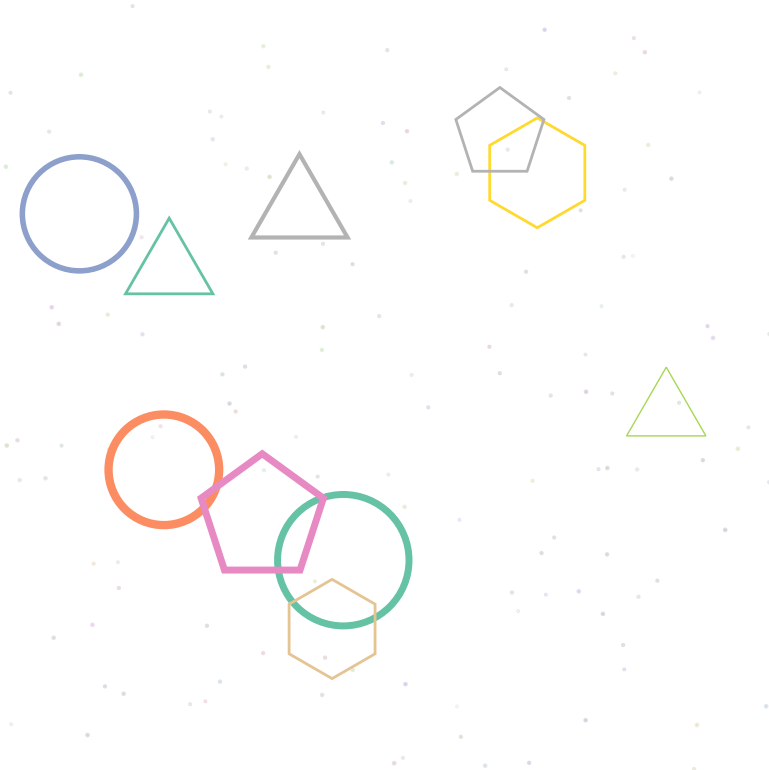[{"shape": "circle", "thickness": 2.5, "radius": 0.43, "center": [0.446, 0.272]}, {"shape": "triangle", "thickness": 1, "radius": 0.33, "center": [0.22, 0.651]}, {"shape": "circle", "thickness": 3, "radius": 0.36, "center": [0.213, 0.39]}, {"shape": "circle", "thickness": 2, "radius": 0.37, "center": [0.103, 0.722]}, {"shape": "pentagon", "thickness": 2.5, "radius": 0.42, "center": [0.341, 0.327]}, {"shape": "triangle", "thickness": 0.5, "radius": 0.3, "center": [0.865, 0.464]}, {"shape": "hexagon", "thickness": 1, "radius": 0.36, "center": [0.698, 0.776]}, {"shape": "hexagon", "thickness": 1, "radius": 0.32, "center": [0.431, 0.183]}, {"shape": "pentagon", "thickness": 1, "radius": 0.3, "center": [0.649, 0.826]}, {"shape": "triangle", "thickness": 1.5, "radius": 0.36, "center": [0.389, 0.728]}]